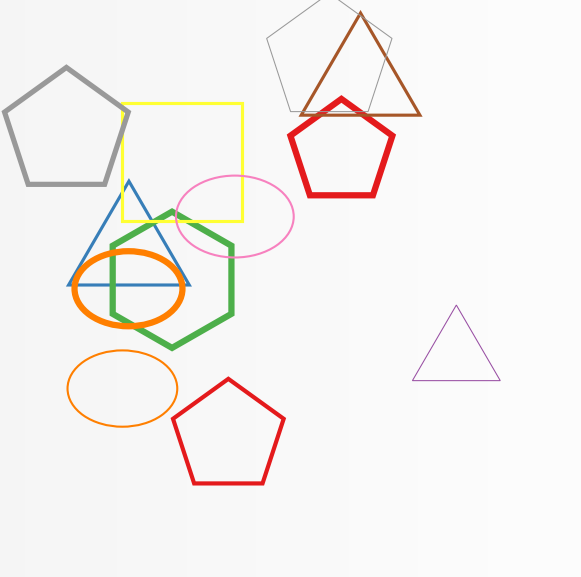[{"shape": "pentagon", "thickness": 2, "radius": 0.5, "center": [0.393, 0.243]}, {"shape": "pentagon", "thickness": 3, "radius": 0.46, "center": [0.587, 0.736]}, {"shape": "triangle", "thickness": 1.5, "radius": 0.6, "center": [0.222, 0.566]}, {"shape": "hexagon", "thickness": 3, "radius": 0.59, "center": [0.296, 0.515]}, {"shape": "triangle", "thickness": 0.5, "radius": 0.44, "center": [0.785, 0.384]}, {"shape": "oval", "thickness": 3, "radius": 0.46, "center": [0.221, 0.499]}, {"shape": "oval", "thickness": 1, "radius": 0.47, "center": [0.211, 0.326]}, {"shape": "square", "thickness": 1.5, "radius": 0.51, "center": [0.313, 0.719]}, {"shape": "triangle", "thickness": 1.5, "radius": 0.59, "center": [0.62, 0.859]}, {"shape": "oval", "thickness": 1, "radius": 0.51, "center": [0.404, 0.624]}, {"shape": "pentagon", "thickness": 2.5, "radius": 0.56, "center": [0.114, 0.77]}, {"shape": "pentagon", "thickness": 0.5, "radius": 0.57, "center": [0.567, 0.898]}]